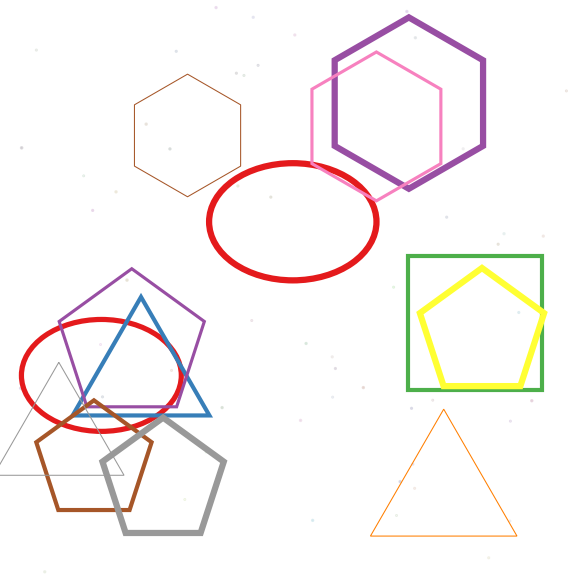[{"shape": "oval", "thickness": 2.5, "radius": 0.69, "center": [0.176, 0.349]}, {"shape": "oval", "thickness": 3, "radius": 0.72, "center": [0.507, 0.615]}, {"shape": "triangle", "thickness": 2, "radius": 0.68, "center": [0.244, 0.348]}, {"shape": "square", "thickness": 2, "radius": 0.58, "center": [0.823, 0.439]}, {"shape": "pentagon", "thickness": 1.5, "radius": 0.66, "center": [0.228, 0.402]}, {"shape": "hexagon", "thickness": 3, "radius": 0.74, "center": [0.708, 0.821]}, {"shape": "triangle", "thickness": 0.5, "radius": 0.73, "center": [0.768, 0.144]}, {"shape": "pentagon", "thickness": 3, "radius": 0.57, "center": [0.835, 0.422]}, {"shape": "pentagon", "thickness": 2, "radius": 0.52, "center": [0.163, 0.201]}, {"shape": "hexagon", "thickness": 0.5, "radius": 0.53, "center": [0.325, 0.765]}, {"shape": "hexagon", "thickness": 1.5, "radius": 0.64, "center": [0.652, 0.78]}, {"shape": "triangle", "thickness": 0.5, "radius": 0.65, "center": [0.102, 0.241]}, {"shape": "pentagon", "thickness": 3, "radius": 0.55, "center": [0.282, 0.166]}]